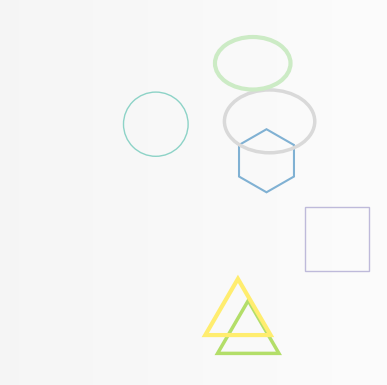[{"shape": "circle", "thickness": 1, "radius": 0.42, "center": [0.402, 0.677]}, {"shape": "square", "thickness": 1, "radius": 0.41, "center": [0.869, 0.379]}, {"shape": "hexagon", "thickness": 1.5, "radius": 0.41, "center": [0.688, 0.582]}, {"shape": "triangle", "thickness": 2.5, "radius": 0.46, "center": [0.641, 0.128]}, {"shape": "oval", "thickness": 2.5, "radius": 0.58, "center": [0.696, 0.685]}, {"shape": "oval", "thickness": 3, "radius": 0.49, "center": [0.652, 0.836]}, {"shape": "triangle", "thickness": 3, "radius": 0.49, "center": [0.614, 0.178]}]